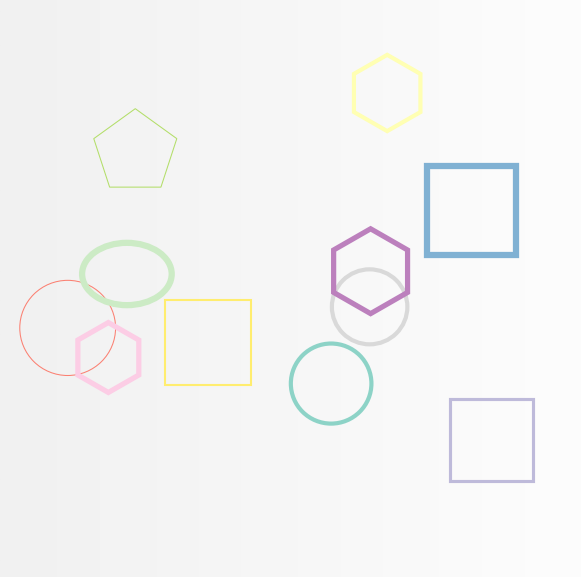[{"shape": "circle", "thickness": 2, "radius": 0.35, "center": [0.57, 0.335]}, {"shape": "hexagon", "thickness": 2, "radius": 0.33, "center": [0.666, 0.838]}, {"shape": "square", "thickness": 1.5, "radius": 0.36, "center": [0.845, 0.237]}, {"shape": "circle", "thickness": 0.5, "radius": 0.41, "center": [0.116, 0.431]}, {"shape": "square", "thickness": 3, "radius": 0.38, "center": [0.811, 0.635]}, {"shape": "pentagon", "thickness": 0.5, "radius": 0.38, "center": [0.233, 0.736]}, {"shape": "hexagon", "thickness": 2.5, "radius": 0.3, "center": [0.186, 0.38]}, {"shape": "circle", "thickness": 2, "radius": 0.32, "center": [0.636, 0.468]}, {"shape": "hexagon", "thickness": 2.5, "radius": 0.37, "center": [0.638, 0.53]}, {"shape": "oval", "thickness": 3, "radius": 0.39, "center": [0.218, 0.525]}, {"shape": "square", "thickness": 1, "radius": 0.37, "center": [0.358, 0.406]}]